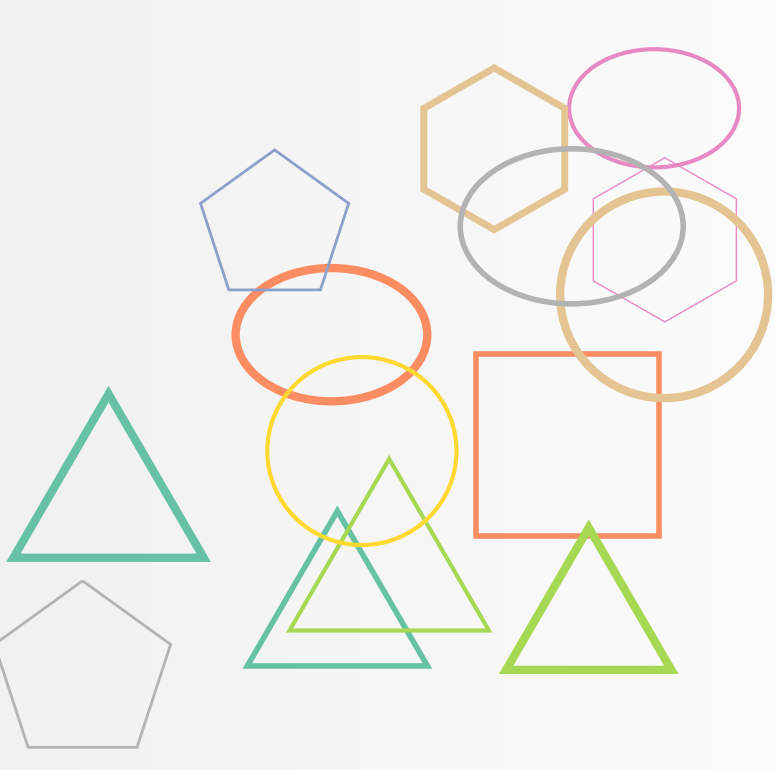[{"shape": "triangle", "thickness": 2, "radius": 0.67, "center": [0.435, 0.202]}, {"shape": "triangle", "thickness": 3, "radius": 0.71, "center": [0.14, 0.347]}, {"shape": "oval", "thickness": 3, "radius": 0.62, "center": [0.428, 0.565]}, {"shape": "square", "thickness": 2, "radius": 0.59, "center": [0.733, 0.422]}, {"shape": "pentagon", "thickness": 1, "radius": 0.5, "center": [0.354, 0.705]}, {"shape": "oval", "thickness": 1.5, "radius": 0.55, "center": [0.844, 0.859]}, {"shape": "hexagon", "thickness": 0.5, "radius": 0.53, "center": [0.858, 0.689]}, {"shape": "triangle", "thickness": 1.5, "radius": 0.74, "center": [0.502, 0.255]}, {"shape": "triangle", "thickness": 3, "radius": 0.62, "center": [0.76, 0.192]}, {"shape": "circle", "thickness": 1.5, "radius": 0.61, "center": [0.467, 0.414]}, {"shape": "circle", "thickness": 3, "radius": 0.67, "center": [0.857, 0.617]}, {"shape": "hexagon", "thickness": 2.5, "radius": 0.52, "center": [0.638, 0.807]}, {"shape": "oval", "thickness": 2, "radius": 0.72, "center": [0.738, 0.706]}, {"shape": "pentagon", "thickness": 1, "radius": 0.6, "center": [0.107, 0.126]}]